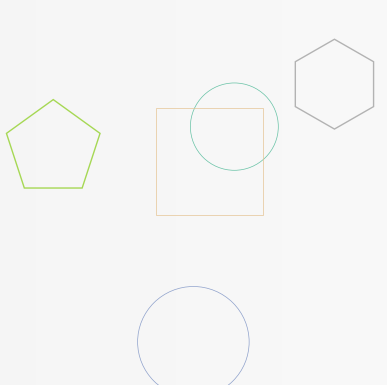[{"shape": "circle", "thickness": 0.5, "radius": 0.57, "center": [0.605, 0.671]}, {"shape": "circle", "thickness": 0.5, "radius": 0.72, "center": [0.499, 0.112]}, {"shape": "pentagon", "thickness": 1, "radius": 0.63, "center": [0.137, 0.614]}, {"shape": "square", "thickness": 0.5, "radius": 0.69, "center": [0.541, 0.581]}, {"shape": "hexagon", "thickness": 1, "radius": 0.58, "center": [0.863, 0.781]}]